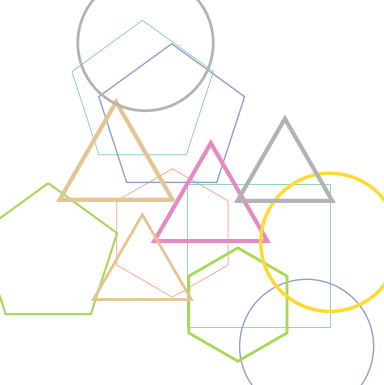[{"shape": "square", "thickness": 0.5, "radius": 0.93, "center": [0.672, 0.336]}, {"shape": "pentagon", "thickness": 0.5, "radius": 0.97, "center": [0.37, 0.754]}, {"shape": "hexagon", "thickness": 0.5, "radius": 0.83, "center": [0.448, 0.395]}, {"shape": "circle", "thickness": 1, "radius": 0.87, "center": [0.796, 0.1]}, {"shape": "pentagon", "thickness": 1, "radius": 1.0, "center": [0.446, 0.687]}, {"shape": "triangle", "thickness": 3, "radius": 0.85, "center": [0.548, 0.459]}, {"shape": "pentagon", "thickness": 1.5, "radius": 0.94, "center": [0.125, 0.336]}, {"shape": "hexagon", "thickness": 2, "radius": 0.74, "center": [0.618, 0.209]}, {"shape": "circle", "thickness": 2.5, "radius": 0.9, "center": [0.857, 0.371]}, {"shape": "triangle", "thickness": 2, "radius": 0.73, "center": [0.37, 0.295]}, {"shape": "triangle", "thickness": 3, "radius": 0.85, "center": [0.302, 0.566]}, {"shape": "circle", "thickness": 2, "radius": 0.88, "center": [0.378, 0.888]}, {"shape": "triangle", "thickness": 3, "radius": 0.71, "center": [0.74, 0.549]}]